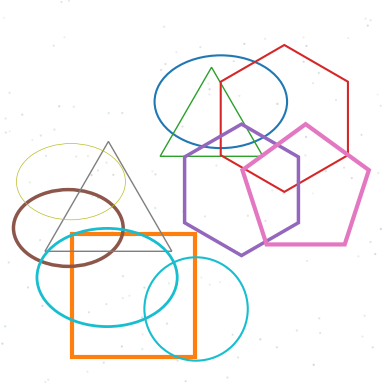[{"shape": "oval", "thickness": 1.5, "radius": 0.86, "center": [0.574, 0.736]}, {"shape": "square", "thickness": 3, "radius": 0.8, "center": [0.347, 0.232]}, {"shape": "triangle", "thickness": 1, "radius": 0.77, "center": [0.549, 0.671]}, {"shape": "hexagon", "thickness": 1.5, "radius": 0.95, "center": [0.739, 0.692]}, {"shape": "hexagon", "thickness": 2.5, "radius": 0.85, "center": [0.627, 0.507]}, {"shape": "oval", "thickness": 2.5, "radius": 0.71, "center": [0.177, 0.408]}, {"shape": "pentagon", "thickness": 3, "radius": 0.86, "center": [0.794, 0.505]}, {"shape": "triangle", "thickness": 1, "radius": 0.95, "center": [0.282, 0.442]}, {"shape": "oval", "thickness": 0.5, "radius": 0.71, "center": [0.184, 0.528]}, {"shape": "circle", "thickness": 1.5, "radius": 0.67, "center": [0.509, 0.197]}, {"shape": "oval", "thickness": 2, "radius": 0.91, "center": [0.278, 0.279]}]